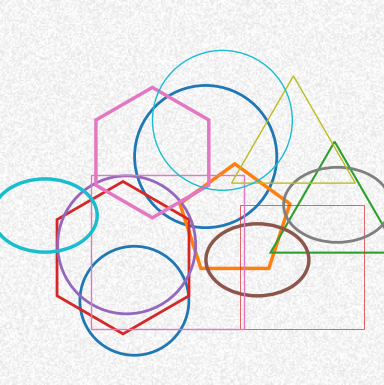[{"shape": "circle", "thickness": 2, "radius": 0.92, "center": [0.534, 0.593]}, {"shape": "circle", "thickness": 2, "radius": 0.71, "center": [0.349, 0.219]}, {"shape": "pentagon", "thickness": 2.5, "radius": 0.75, "center": [0.61, 0.424]}, {"shape": "triangle", "thickness": 1.5, "radius": 0.96, "center": [0.869, 0.44]}, {"shape": "hexagon", "thickness": 2, "radius": 0.99, "center": [0.32, 0.331]}, {"shape": "square", "thickness": 0.5, "radius": 0.81, "center": [0.784, 0.306]}, {"shape": "circle", "thickness": 2, "radius": 0.9, "center": [0.329, 0.364]}, {"shape": "oval", "thickness": 2.5, "radius": 0.67, "center": [0.669, 0.325]}, {"shape": "hexagon", "thickness": 2.5, "radius": 0.85, "center": [0.396, 0.604]}, {"shape": "square", "thickness": 1, "radius": 1.0, "center": [0.435, 0.345]}, {"shape": "oval", "thickness": 2, "radius": 0.7, "center": [0.876, 0.468]}, {"shape": "triangle", "thickness": 1, "radius": 0.93, "center": [0.762, 0.617]}, {"shape": "oval", "thickness": 2.5, "radius": 0.68, "center": [0.117, 0.44]}, {"shape": "circle", "thickness": 1, "radius": 0.91, "center": [0.578, 0.687]}]